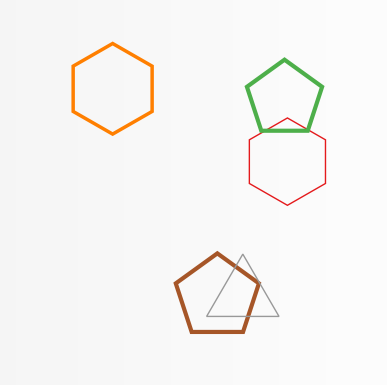[{"shape": "hexagon", "thickness": 1, "radius": 0.57, "center": [0.742, 0.58]}, {"shape": "pentagon", "thickness": 3, "radius": 0.51, "center": [0.734, 0.743]}, {"shape": "hexagon", "thickness": 2.5, "radius": 0.59, "center": [0.291, 0.769]}, {"shape": "pentagon", "thickness": 3, "radius": 0.56, "center": [0.561, 0.229]}, {"shape": "triangle", "thickness": 1, "radius": 0.54, "center": [0.627, 0.232]}]